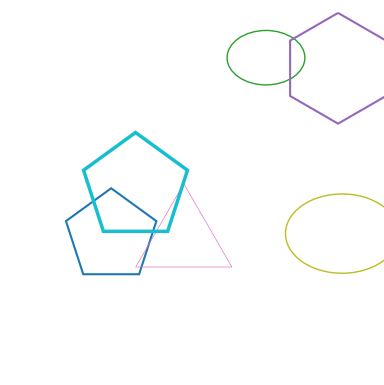[{"shape": "pentagon", "thickness": 1.5, "radius": 0.62, "center": [0.289, 0.388]}, {"shape": "oval", "thickness": 1, "radius": 0.51, "center": [0.691, 0.85]}, {"shape": "hexagon", "thickness": 1.5, "radius": 0.72, "center": [0.878, 0.823]}, {"shape": "triangle", "thickness": 0.5, "radius": 0.72, "center": [0.477, 0.379]}, {"shape": "oval", "thickness": 1, "radius": 0.74, "center": [0.889, 0.393]}, {"shape": "pentagon", "thickness": 2.5, "radius": 0.71, "center": [0.352, 0.514]}]